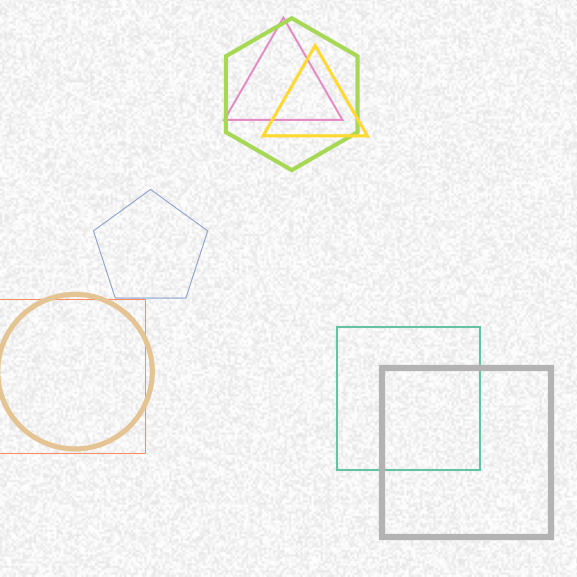[{"shape": "square", "thickness": 1, "radius": 0.62, "center": [0.708, 0.31]}, {"shape": "square", "thickness": 0.5, "radius": 0.66, "center": [0.119, 0.349]}, {"shape": "pentagon", "thickness": 0.5, "radius": 0.52, "center": [0.261, 0.567]}, {"shape": "triangle", "thickness": 1, "radius": 0.59, "center": [0.491, 0.851]}, {"shape": "hexagon", "thickness": 2, "radius": 0.66, "center": [0.505, 0.836]}, {"shape": "triangle", "thickness": 1.5, "radius": 0.52, "center": [0.546, 0.816]}, {"shape": "circle", "thickness": 2.5, "radius": 0.67, "center": [0.13, 0.356]}, {"shape": "square", "thickness": 3, "radius": 0.73, "center": [0.807, 0.215]}]